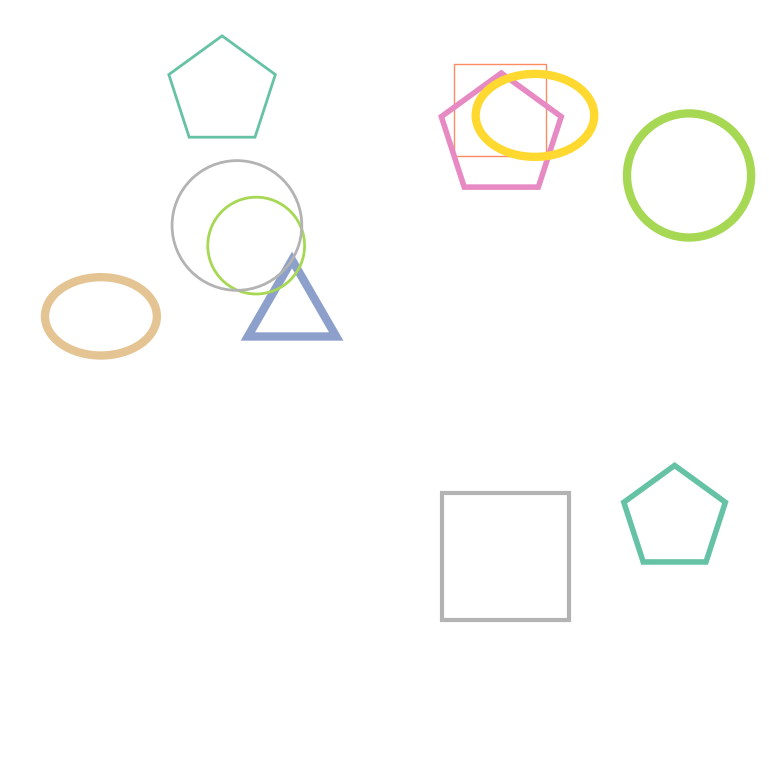[{"shape": "pentagon", "thickness": 2, "radius": 0.35, "center": [0.876, 0.326]}, {"shape": "pentagon", "thickness": 1, "radius": 0.36, "center": [0.288, 0.881]}, {"shape": "square", "thickness": 0.5, "radius": 0.3, "center": [0.649, 0.857]}, {"shape": "triangle", "thickness": 3, "radius": 0.33, "center": [0.379, 0.596]}, {"shape": "pentagon", "thickness": 2, "radius": 0.41, "center": [0.651, 0.823]}, {"shape": "circle", "thickness": 1, "radius": 0.31, "center": [0.333, 0.681]}, {"shape": "circle", "thickness": 3, "radius": 0.4, "center": [0.895, 0.772]}, {"shape": "oval", "thickness": 3, "radius": 0.38, "center": [0.695, 0.85]}, {"shape": "oval", "thickness": 3, "radius": 0.36, "center": [0.131, 0.589]}, {"shape": "square", "thickness": 1.5, "radius": 0.41, "center": [0.656, 0.277]}, {"shape": "circle", "thickness": 1, "radius": 0.42, "center": [0.308, 0.707]}]